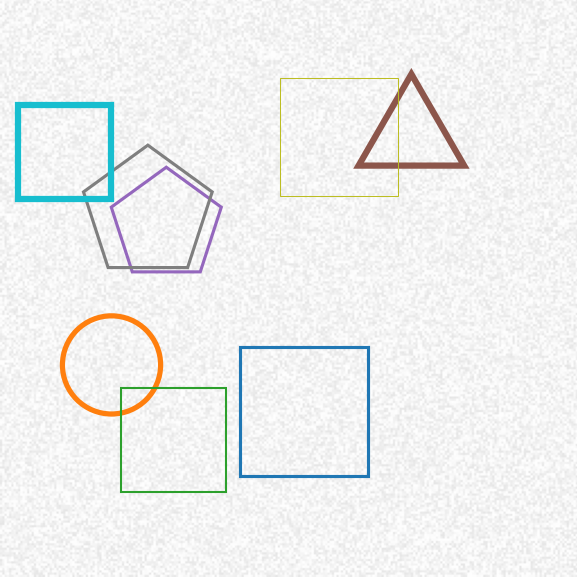[{"shape": "square", "thickness": 1.5, "radius": 0.56, "center": [0.527, 0.286]}, {"shape": "circle", "thickness": 2.5, "radius": 0.42, "center": [0.193, 0.367]}, {"shape": "square", "thickness": 1, "radius": 0.45, "center": [0.3, 0.237]}, {"shape": "pentagon", "thickness": 1.5, "radius": 0.5, "center": [0.288, 0.609]}, {"shape": "triangle", "thickness": 3, "radius": 0.53, "center": [0.712, 0.765]}, {"shape": "pentagon", "thickness": 1.5, "radius": 0.59, "center": [0.256, 0.631]}, {"shape": "square", "thickness": 0.5, "radius": 0.51, "center": [0.587, 0.762]}, {"shape": "square", "thickness": 3, "radius": 0.4, "center": [0.112, 0.736]}]